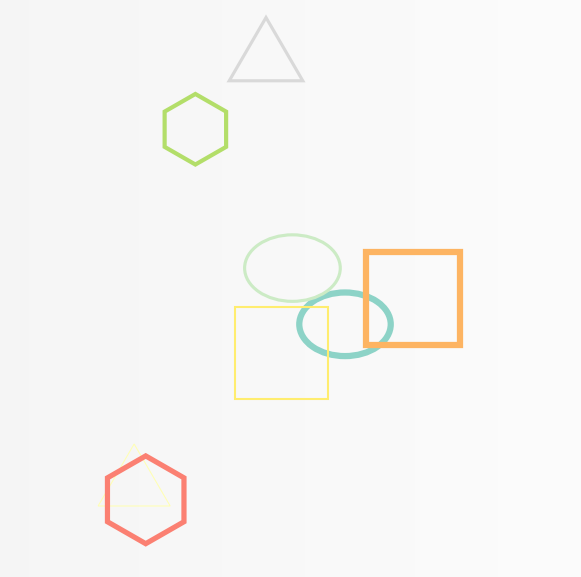[{"shape": "oval", "thickness": 3, "radius": 0.39, "center": [0.594, 0.438]}, {"shape": "triangle", "thickness": 0.5, "radius": 0.36, "center": [0.231, 0.159]}, {"shape": "hexagon", "thickness": 2.5, "radius": 0.38, "center": [0.251, 0.134]}, {"shape": "square", "thickness": 3, "radius": 0.4, "center": [0.71, 0.483]}, {"shape": "hexagon", "thickness": 2, "radius": 0.31, "center": [0.336, 0.775]}, {"shape": "triangle", "thickness": 1.5, "radius": 0.37, "center": [0.458, 0.896]}, {"shape": "oval", "thickness": 1.5, "radius": 0.41, "center": [0.503, 0.535]}, {"shape": "square", "thickness": 1, "radius": 0.4, "center": [0.484, 0.388]}]